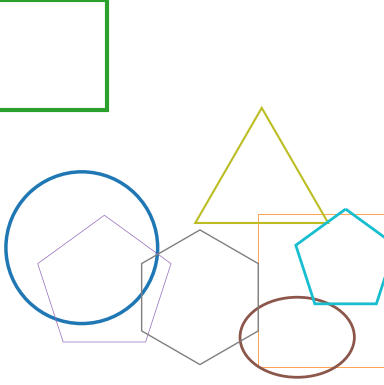[{"shape": "circle", "thickness": 2.5, "radius": 0.99, "center": [0.212, 0.357]}, {"shape": "square", "thickness": 0.5, "radius": 0.99, "center": [0.867, 0.245]}, {"shape": "square", "thickness": 3, "radius": 0.72, "center": [0.135, 0.858]}, {"shape": "pentagon", "thickness": 0.5, "radius": 0.91, "center": [0.271, 0.259]}, {"shape": "oval", "thickness": 2, "radius": 0.74, "center": [0.772, 0.124]}, {"shape": "hexagon", "thickness": 1, "radius": 0.87, "center": [0.519, 0.228]}, {"shape": "triangle", "thickness": 1.5, "radius": 1.0, "center": [0.68, 0.52]}, {"shape": "pentagon", "thickness": 2, "radius": 0.68, "center": [0.898, 0.321]}]